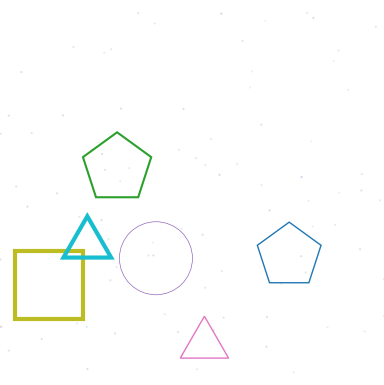[{"shape": "pentagon", "thickness": 1, "radius": 0.43, "center": [0.751, 0.336]}, {"shape": "pentagon", "thickness": 1.5, "radius": 0.47, "center": [0.304, 0.563]}, {"shape": "circle", "thickness": 0.5, "radius": 0.47, "center": [0.405, 0.329]}, {"shape": "triangle", "thickness": 1, "radius": 0.36, "center": [0.531, 0.106]}, {"shape": "square", "thickness": 3, "radius": 0.44, "center": [0.127, 0.259]}, {"shape": "triangle", "thickness": 3, "radius": 0.36, "center": [0.227, 0.367]}]